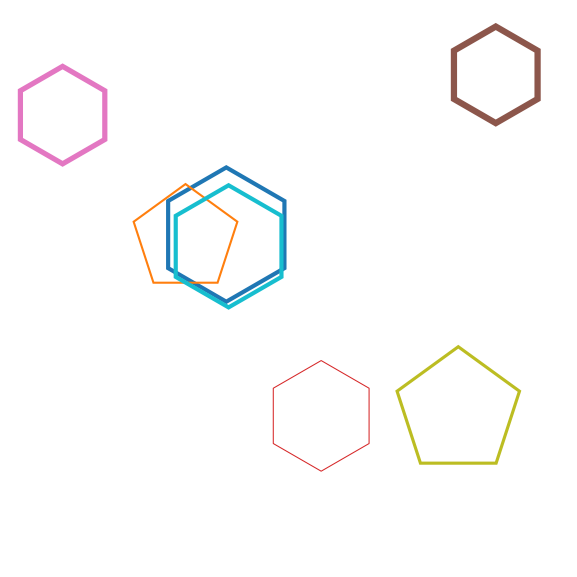[{"shape": "hexagon", "thickness": 2, "radius": 0.58, "center": [0.392, 0.593]}, {"shape": "pentagon", "thickness": 1, "radius": 0.47, "center": [0.321, 0.586]}, {"shape": "hexagon", "thickness": 0.5, "radius": 0.48, "center": [0.556, 0.279]}, {"shape": "hexagon", "thickness": 3, "radius": 0.42, "center": [0.858, 0.87]}, {"shape": "hexagon", "thickness": 2.5, "radius": 0.42, "center": [0.108, 0.8]}, {"shape": "pentagon", "thickness": 1.5, "radius": 0.56, "center": [0.794, 0.287]}, {"shape": "hexagon", "thickness": 2, "radius": 0.53, "center": [0.396, 0.573]}]